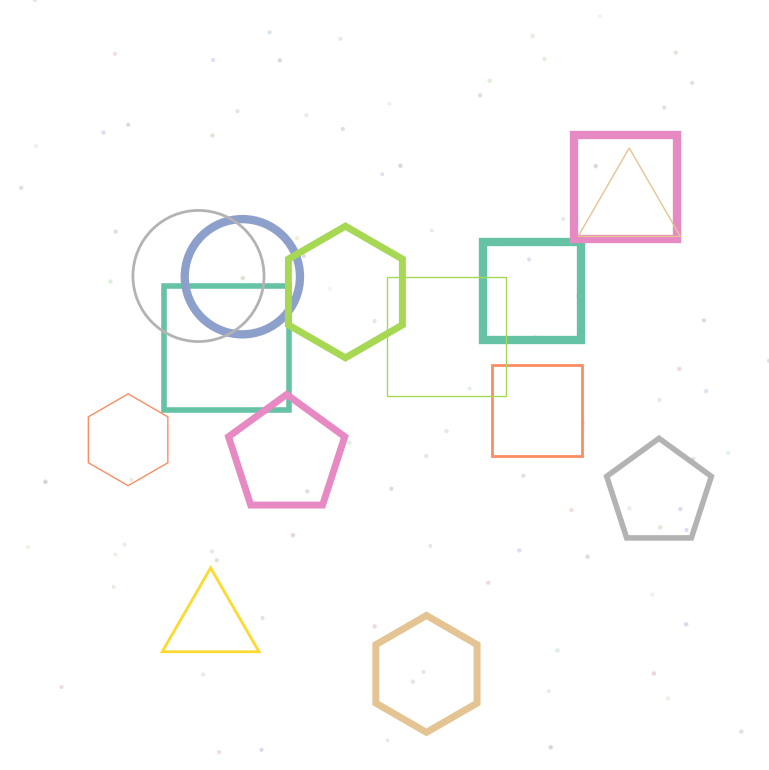[{"shape": "square", "thickness": 2, "radius": 0.4, "center": [0.294, 0.548]}, {"shape": "square", "thickness": 3, "radius": 0.32, "center": [0.691, 0.622]}, {"shape": "hexagon", "thickness": 0.5, "radius": 0.3, "center": [0.166, 0.429]}, {"shape": "square", "thickness": 1, "radius": 0.29, "center": [0.697, 0.467]}, {"shape": "circle", "thickness": 3, "radius": 0.37, "center": [0.315, 0.641]}, {"shape": "square", "thickness": 3, "radius": 0.34, "center": [0.812, 0.757]}, {"shape": "pentagon", "thickness": 2.5, "radius": 0.4, "center": [0.372, 0.408]}, {"shape": "hexagon", "thickness": 2.5, "radius": 0.43, "center": [0.449, 0.621]}, {"shape": "square", "thickness": 0.5, "radius": 0.39, "center": [0.58, 0.563]}, {"shape": "triangle", "thickness": 1, "radius": 0.36, "center": [0.273, 0.19]}, {"shape": "hexagon", "thickness": 2.5, "radius": 0.38, "center": [0.554, 0.125]}, {"shape": "triangle", "thickness": 0.5, "radius": 0.38, "center": [0.817, 0.731]}, {"shape": "circle", "thickness": 1, "radius": 0.43, "center": [0.258, 0.642]}, {"shape": "pentagon", "thickness": 2, "radius": 0.36, "center": [0.856, 0.359]}]